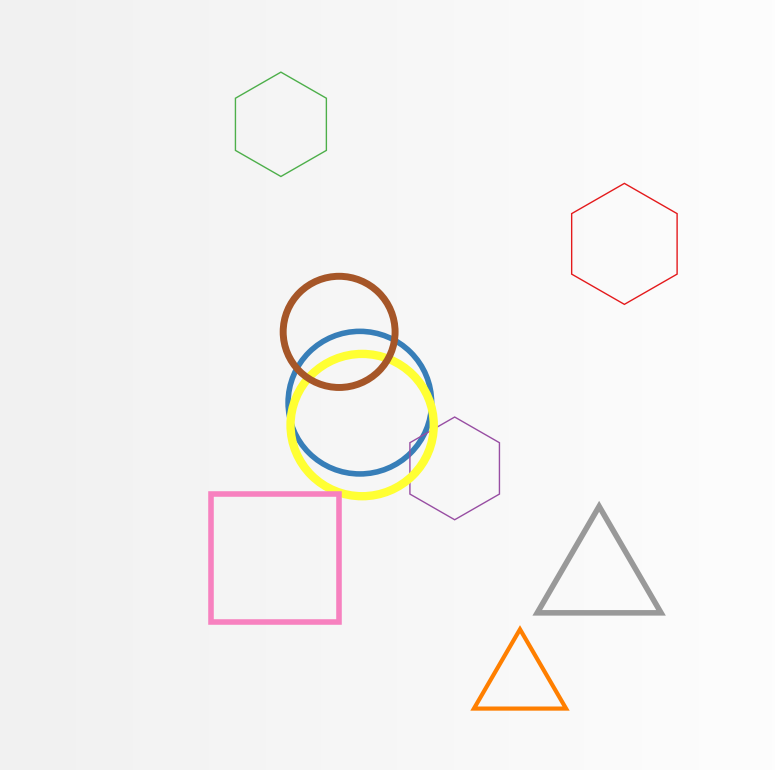[{"shape": "hexagon", "thickness": 0.5, "radius": 0.39, "center": [0.806, 0.683]}, {"shape": "circle", "thickness": 2, "radius": 0.46, "center": [0.464, 0.477]}, {"shape": "hexagon", "thickness": 0.5, "radius": 0.34, "center": [0.362, 0.839]}, {"shape": "hexagon", "thickness": 0.5, "radius": 0.33, "center": [0.587, 0.392]}, {"shape": "triangle", "thickness": 1.5, "radius": 0.34, "center": [0.671, 0.114]}, {"shape": "circle", "thickness": 3, "radius": 0.46, "center": [0.467, 0.448]}, {"shape": "circle", "thickness": 2.5, "radius": 0.36, "center": [0.438, 0.569]}, {"shape": "square", "thickness": 2, "radius": 0.41, "center": [0.355, 0.275]}, {"shape": "triangle", "thickness": 2, "radius": 0.46, "center": [0.773, 0.25]}]